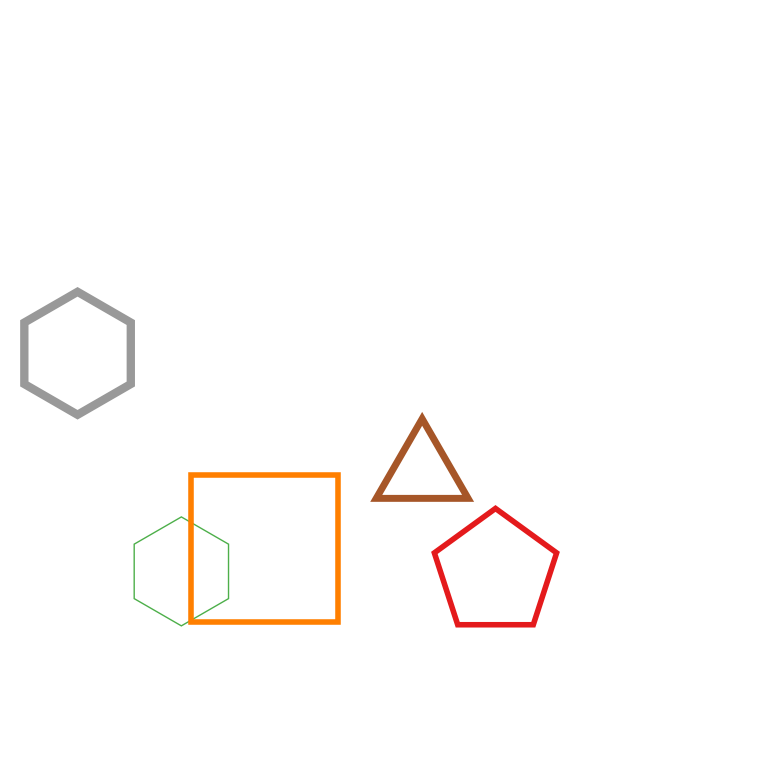[{"shape": "pentagon", "thickness": 2, "radius": 0.42, "center": [0.644, 0.256]}, {"shape": "hexagon", "thickness": 0.5, "radius": 0.35, "center": [0.236, 0.258]}, {"shape": "square", "thickness": 2, "radius": 0.48, "center": [0.344, 0.287]}, {"shape": "triangle", "thickness": 2.5, "radius": 0.34, "center": [0.548, 0.387]}, {"shape": "hexagon", "thickness": 3, "radius": 0.4, "center": [0.101, 0.541]}]